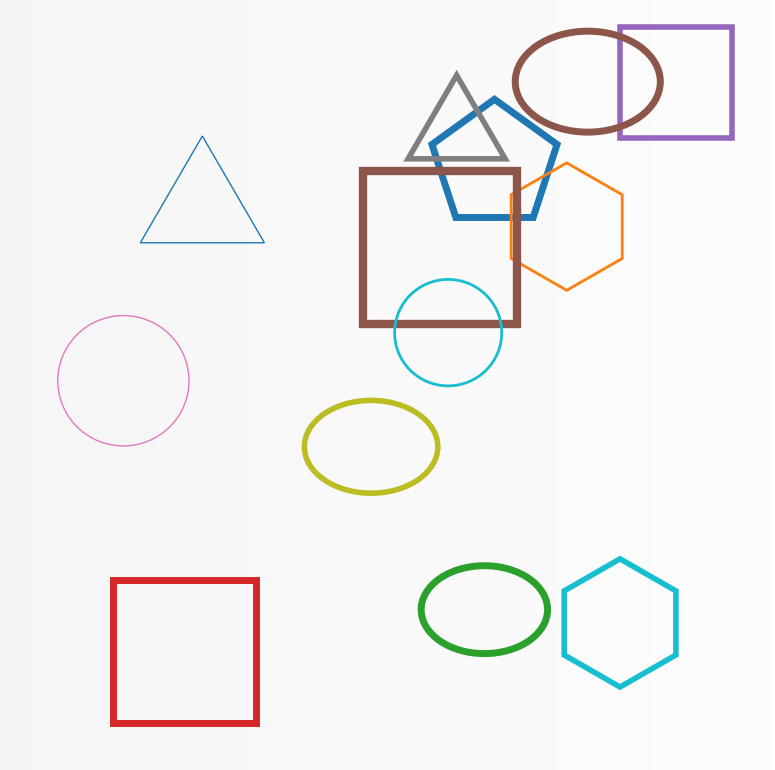[{"shape": "pentagon", "thickness": 2.5, "radius": 0.42, "center": [0.638, 0.786]}, {"shape": "triangle", "thickness": 0.5, "radius": 0.46, "center": [0.261, 0.731]}, {"shape": "hexagon", "thickness": 1, "radius": 0.41, "center": [0.731, 0.706]}, {"shape": "oval", "thickness": 2.5, "radius": 0.41, "center": [0.625, 0.208]}, {"shape": "square", "thickness": 2.5, "radius": 0.46, "center": [0.238, 0.154]}, {"shape": "square", "thickness": 2, "radius": 0.36, "center": [0.872, 0.893]}, {"shape": "square", "thickness": 3, "radius": 0.5, "center": [0.568, 0.679]}, {"shape": "oval", "thickness": 2.5, "radius": 0.47, "center": [0.758, 0.894]}, {"shape": "circle", "thickness": 0.5, "radius": 0.42, "center": [0.159, 0.506]}, {"shape": "triangle", "thickness": 2, "radius": 0.36, "center": [0.589, 0.83]}, {"shape": "oval", "thickness": 2, "radius": 0.43, "center": [0.479, 0.42]}, {"shape": "circle", "thickness": 1, "radius": 0.35, "center": [0.578, 0.568]}, {"shape": "hexagon", "thickness": 2, "radius": 0.42, "center": [0.8, 0.191]}]